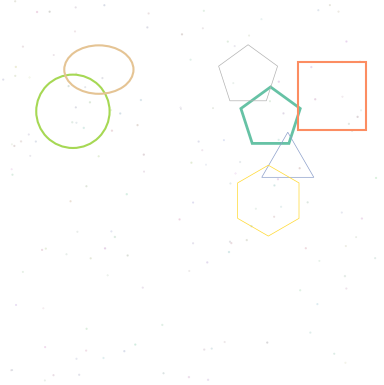[{"shape": "pentagon", "thickness": 2, "radius": 0.41, "center": [0.703, 0.693]}, {"shape": "square", "thickness": 1.5, "radius": 0.44, "center": [0.862, 0.751]}, {"shape": "triangle", "thickness": 0.5, "radius": 0.39, "center": [0.747, 0.578]}, {"shape": "circle", "thickness": 1.5, "radius": 0.48, "center": [0.189, 0.711]}, {"shape": "hexagon", "thickness": 0.5, "radius": 0.46, "center": [0.697, 0.479]}, {"shape": "oval", "thickness": 1.5, "radius": 0.45, "center": [0.257, 0.819]}, {"shape": "pentagon", "thickness": 0.5, "radius": 0.4, "center": [0.644, 0.803]}]